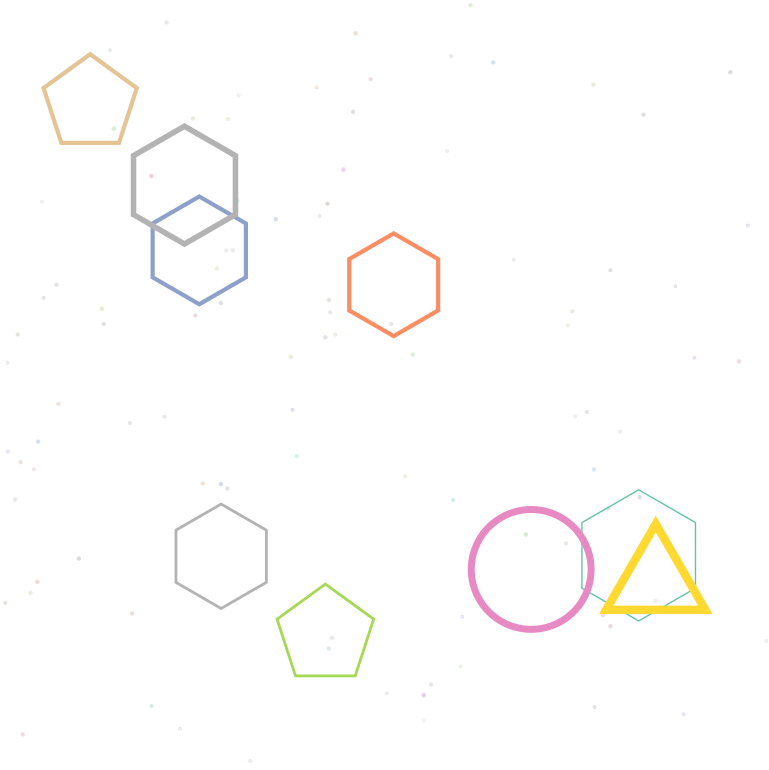[{"shape": "hexagon", "thickness": 0.5, "radius": 0.43, "center": [0.829, 0.279]}, {"shape": "hexagon", "thickness": 1.5, "radius": 0.33, "center": [0.511, 0.63]}, {"shape": "hexagon", "thickness": 1.5, "radius": 0.35, "center": [0.259, 0.675]}, {"shape": "circle", "thickness": 2.5, "radius": 0.39, "center": [0.69, 0.26]}, {"shape": "pentagon", "thickness": 1, "radius": 0.33, "center": [0.423, 0.176]}, {"shape": "triangle", "thickness": 3, "radius": 0.37, "center": [0.852, 0.245]}, {"shape": "pentagon", "thickness": 1.5, "radius": 0.32, "center": [0.117, 0.866]}, {"shape": "hexagon", "thickness": 1, "radius": 0.34, "center": [0.287, 0.278]}, {"shape": "hexagon", "thickness": 2, "radius": 0.38, "center": [0.24, 0.76]}]